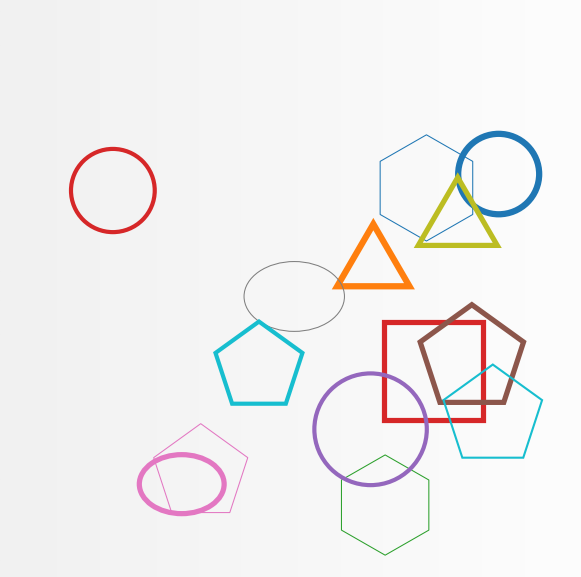[{"shape": "hexagon", "thickness": 0.5, "radius": 0.46, "center": [0.734, 0.674]}, {"shape": "circle", "thickness": 3, "radius": 0.35, "center": [0.858, 0.698]}, {"shape": "triangle", "thickness": 3, "radius": 0.36, "center": [0.642, 0.539]}, {"shape": "hexagon", "thickness": 0.5, "radius": 0.43, "center": [0.663, 0.125]}, {"shape": "square", "thickness": 2.5, "radius": 0.42, "center": [0.745, 0.357]}, {"shape": "circle", "thickness": 2, "radius": 0.36, "center": [0.194, 0.669]}, {"shape": "circle", "thickness": 2, "radius": 0.48, "center": [0.638, 0.256]}, {"shape": "pentagon", "thickness": 2.5, "radius": 0.47, "center": [0.812, 0.378]}, {"shape": "pentagon", "thickness": 0.5, "radius": 0.43, "center": [0.345, 0.18]}, {"shape": "oval", "thickness": 2.5, "radius": 0.36, "center": [0.313, 0.161]}, {"shape": "oval", "thickness": 0.5, "radius": 0.43, "center": [0.506, 0.486]}, {"shape": "triangle", "thickness": 2.5, "radius": 0.39, "center": [0.788, 0.613]}, {"shape": "pentagon", "thickness": 2, "radius": 0.39, "center": [0.446, 0.364]}, {"shape": "pentagon", "thickness": 1, "radius": 0.45, "center": [0.848, 0.279]}]